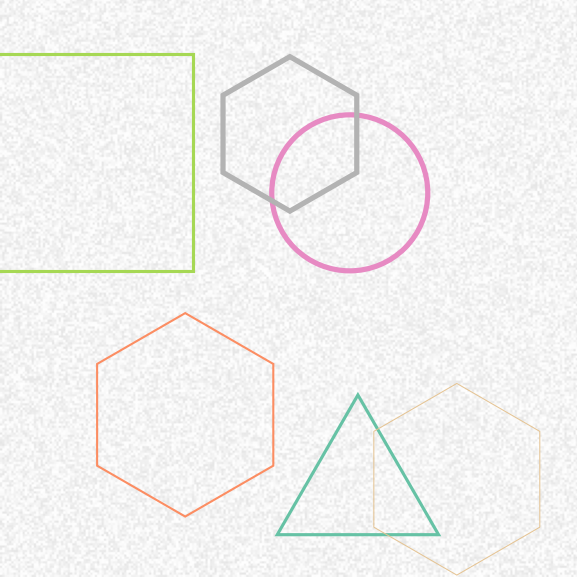[{"shape": "triangle", "thickness": 1.5, "radius": 0.81, "center": [0.62, 0.154]}, {"shape": "hexagon", "thickness": 1, "radius": 0.88, "center": [0.321, 0.281]}, {"shape": "circle", "thickness": 2.5, "radius": 0.68, "center": [0.606, 0.665]}, {"shape": "square", "thickness": 1.5, "radius": 0.94, "center": [0.146, 0.718]}, {"shape": "hexagon", "thickness": 0.5, "radius": 0.83, "center": [0.791, 0.169]}, {"shape": "hexagon", "thickness": 2.5, "radius": 0.67, "center": [0.502, 0.767]}]